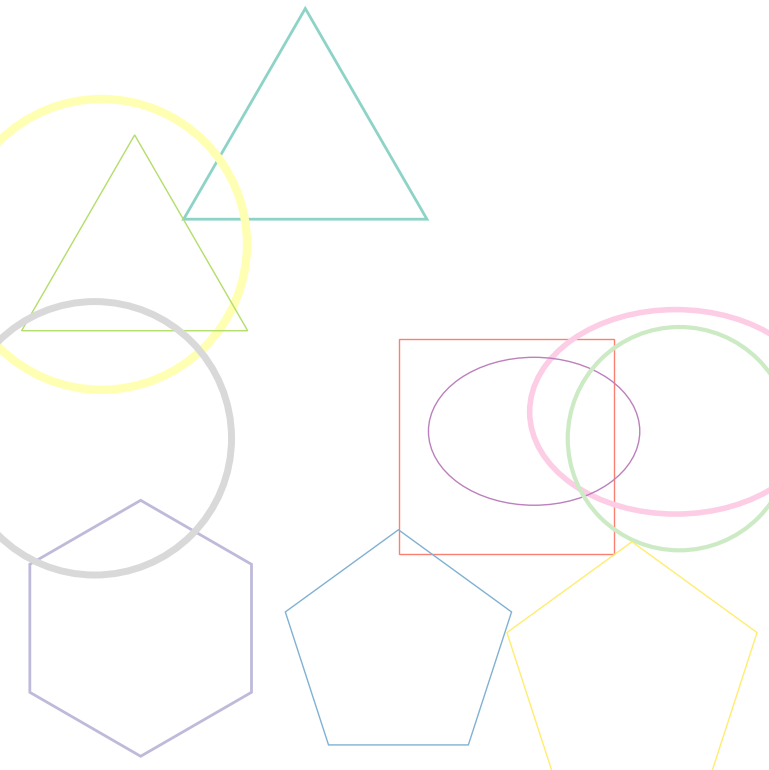[{"shape": "triangle", "thickness": 1, "radius": 0.91, "center": [0.396, 0.807]}, {"shape": "circle", "thickness": 3, "radius": 0.94, "center": [0.132, 0.683]}, {"shape": "hexagon", "thickness": 1, "radius": 0.83, "center": [0.183, 0.184]}, {"shape": "square", "thickness": 0.5, "radius": 0.7, "center": [0.658, 0.42]}, {"shape": "pentagon", "thickness": 0.5, "radius": 0.77, "center": [0.517, 0.158]}, {"shape": "triangle", "thickness": 0.5, "radius": 0.85, "center": [0.175, 0.655]}, {"shape": "oval", "thickness": 2, "radius": 0.95, "center": [0.878, 0.465]}, {"shape": "circle", "thickness": 2.5, "radius": 0.89, "center": [0.123, 0.431]}, {"shape": "oval", "thickness": 0.5, "radius": 0.69, "center": [0.694, 0.44]}, {"shape": "circle", "thickness": 1.5, "radius": 0.73, "center": [0.882, 0.43]}, {"shape": "pentagon", "thickness": 0.5, "radius": 0.85, "center": [0.821, 0.126]}]